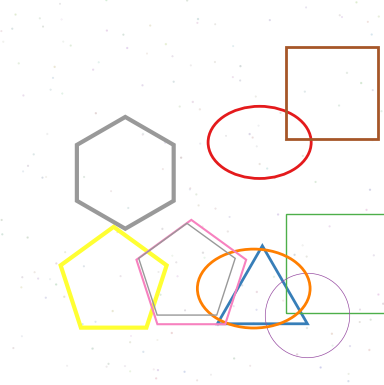[{"shape": "oval", "thickness": 2, "radius": 0.67, "center": [0.674, 0.63]}, {"shape": "triangle", "thickness": 2, "radius": 0.68, "center": [0.681, 0.227]}, {"shape": "square", "thickness": 1, "radius": 0.64, "center": [0.872, 0.315]}, {"shape": "circle", "thickness": 0.5, "radius": 0.55, "center": [0.799, 0.181]}, {"shape": "oval", "thickness": 2, "radius": 0.73, "center": [0.659, 0.25]}, {"shape": "pentagon", "thickness": 3, "radius": 0.72, "center": [0.295, 0.266]}, {"shape": "square", "thickness": 2, "radius": 0.6, "center": [0.863, 0.759]}, {"shape": "pentagon", "thickness": 1.5, "radius": 0.75, "center": [0.497, 0.279]}, {"shape": "hexagon", "thickness": 3, "radius": 0.73, "center": [0.325, 0.551]}, {"shape": "pentagon", "thickness": 1, "radius": 0.66, "center": [0.486, 0.288]}]